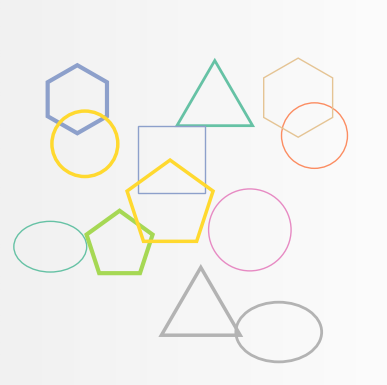[{"shape": "triangle", "thickness": 2, "radius": 0.56, "center": [0.554, 0.73]}, {"shape": "oval", "thickness": 1, "radius": 0.47, "center": [0.13, 0.359]}, {"shape": "circle", "thickness": 1, "radius": 0.43, "center": [0.812, 0.648]}, {"shape": "square", "thickness": 1, "radius": 0.43, "center": [0.443, 0.586]}, {"shape": "hexagon", "thickness": 3, "radius": 0.44, "center": [0.2, 0.742]}, {"shape": "circle", "thickness": 1, "radius": 0.53, "center": [0.645, 0.403]}, {"shape": "pentagon", "thickness": 3, "radius": 0.45, "center": [0.309, 0.363]}, {"shape": "circle", "thickness": 2.5, "radius": 0.43, "center": [0.219, 0.626]}, {"shape": "pentagon", "thickness": 2.5, "radius": 0.58, "center": [0.439, 0.468]}, {"shape": "hexagon", "thickness": 1, "radius": 0.51, "center": [0.769, 0.746]}, {"shape": "triangle", "thickness": 2.5, "radius": 0.59, "center": [0.518, 0.188]}, {"shape": "oval", "thickness": 2, "radius": 0.55, "center": [0.719, 0.138]}]